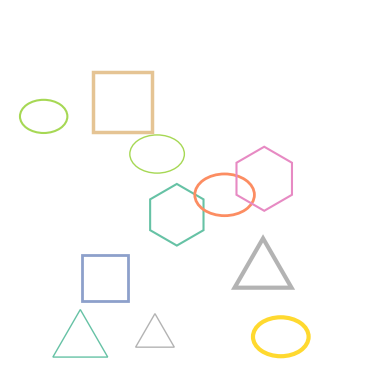[{"shape": "hexagon", "thickness": 1.5, "radius": 0.4, "center": [0.459, 0.442]}, {"shape": "triangle", "thickness": 1, "radius": 0.41, "center": [0.209, 0.114]}, {"shape": "oval", "thickness": 2, "radius": 0.39, "center": [0.583, 0.494]}, {"shape": "square", "thickness": 2, "radius": 0.3, "center": [0.273, 0.278]}, {"shape": "hexagon", "thickness": 1.5, "radius": 0.42, "center": [0.686, 0.536]}, {"shape": "oval", "thickness": 1.5, "radius": 0.31, "center": [0.113, 0.698]}, {"shape": "oval", "thickness": 1, "radius": 0.35, "center": [0.408, 0.6]}, {"shape": "oval", "thickness": 3, "radius": 0.36, "center": [0.729, 0.125]}, {"shape": "square", "thickness": 2.5, "radius": 0.38, "center": [0.318, 0.735]}, {"shape": "triangle", "thickness": 3, "radius": 0.43, "center": [0.683, 0.295]}, {"shape": "triangle", "thickness": 1, "radius": 0.29, "center": [0.402, 0.127]}]